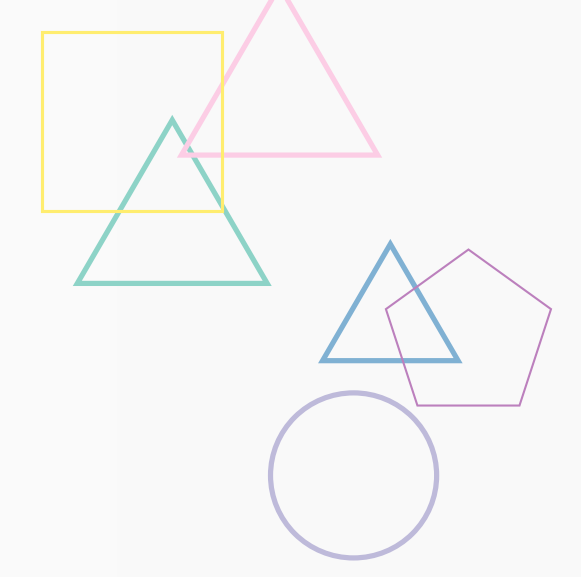[{"shape": "triangle", "thickness": 2.5, "radius": 0.94, "center": [0.296, 0.603]}, {"shape": "circle", "thickness": 2.5, "radius": 0.71, "center": [0.608, 0.176]}, {"shape": "triangle", "thickness": 2.5, "radius": 0.67, "center": [0.672, 0.442]}, {"shape": "triangle", "thickness": 2.5, "radius": 0.97, "center": [0.481, 0.828]}, {"shape": "pentagon", "thickness": 1, "radius": 0.75, "center": [0.806, 0.418]}, {"shape": "square", "thickness": 1.5, "radius": 0.77, "center": [0.227, 0.789]}]